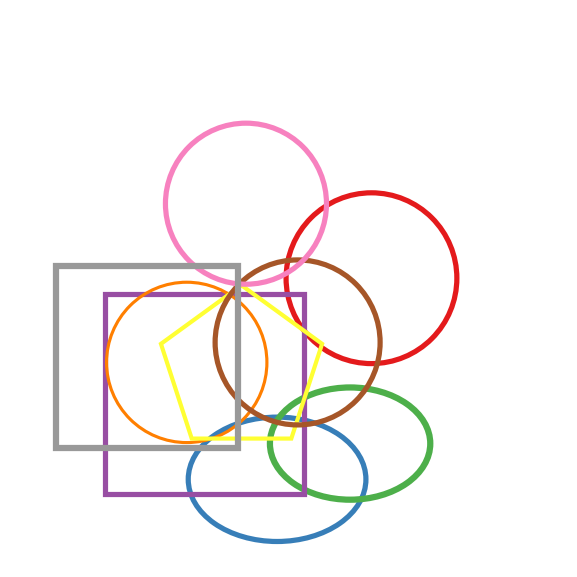[{"shape": "circle", "thickness": 2.5, "radius": 0.74, "center": [0.643, 0.517]}, {"shape": "oval", "thickness": 2.5, "radius": 0.77, "center": [0.48, 0.169]}, {"shape": "oval", "thickness": 3, "radius": 0.69, "center": [0.606, 0.231]}, {"shape": "square", "thickness": 2.5, "radius": 0.86, "center": [0.354, 0.317]}, {"shape": "circle", "thickness": 1.5, "radius": 0.69, "center": [0.323, 0.372]}, {"shape": "pentagon", "thickness": 2, "radius": 0.73, "center": [0.418, 0.358]}, {"shape": "circle", "thickness": 2.5, "radius": 0.71, "center": [0.515, 0.406]}, {"shape": "circle", "thickness": 2.5, "radius": 0.7, "center": [0.426, 0.646]}, {"shape": "square", "thickness": 3, "radius": 0.79, "center": [0.254, 0.381]}]